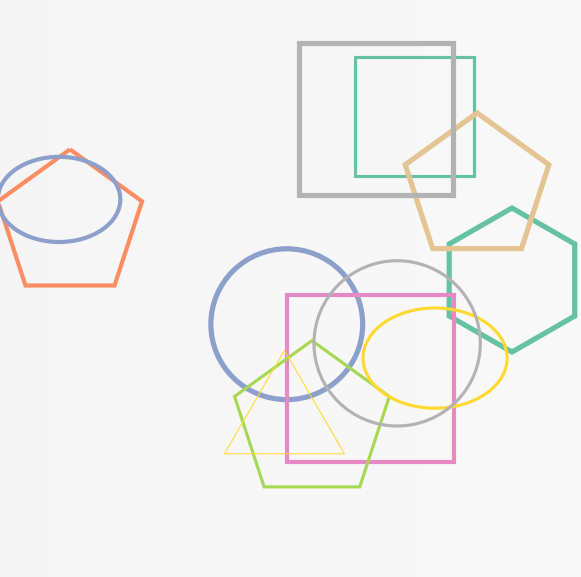[{"shape": "square", "thickness": 1.5, "radius": 0.51, "center": [0.713, 0.797]}, {"shape": "hexagon", "thickness": 2.5, "radius": 0.62, "center": [0.881, 0.514]}, {"shape": "pentagon", "thickness": 2, "radius": 0.65, "center": [0.12, 0.61]}, {"shape": "oval", "thickness": 2, "radius": 0.53, "center": [0.102, 0.654]}, {"shape": "circle", "thickness": 2.5, "radius": 0.65, "center": [0.493, 0.438]}, {"shape": "square", "thickness": 2, "radius": 0.72, "center": [0.638, 0.344]}, {"shape": "pentagon", "thickness": 1.5, "radius": 0.7, "center": [0.537, 0.269]}, {"shape": "triangle", "thickness": 0.5, "radius": 0.6, "center": [0.489, 0.273]}, {"shape": "oval", "thickness": 1.5, "radius": 0.62, "center": [0.749, 0.379]}, {"shape": "pentagon", "thickness": 2.5, "radius": 0.65, "center": [0.821, 0.674]}, {"shape": "square", "thickness": 2.5, "radius": 0.66, "center": [0.647, 0.794]}, {"shape": "circle", "thickness": 1.5, "radius": 0.72, "center": [0.683, 0.405]}]